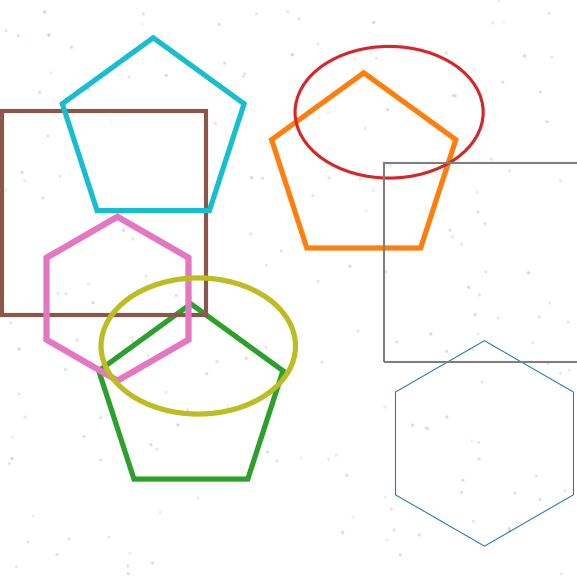[{"shape": "hexagon", "thickness": 0.5, "radius": 0.89, "center": [0.839, 0.231]}, {"shape": "pentagon", "thickness": 2.5, "radius": 0.84, "center": [0.63, 0.705]}, {"shape": "pentagon", "thickness": 2.5, "radius": 0.84, "center": [0.331, 0.305]}, {"shape": "oval", "thickness": 1.5, "radius": 0.81, "center": [0.674, 0.805]}, {"shape": "square", "thickness": 2, "radius": 0.88, "center": [0.18, 0.63]}, {"shape": "hexagon", "thickness": 3, "radius": 0.71, "center": [0.203, 0.482]}, {"shape": "square", "thickness": 1, "radius": 0.86, "center": [0.838, 0.544]}, {"shape": "oval", "thickness": 2.5, "radius": 0.84, "center": [0.343, 0.4]}, {"shape": "pentagon", "thickness": 2.5, "radius": 0.83, "center": [0.265, 0.768]}]